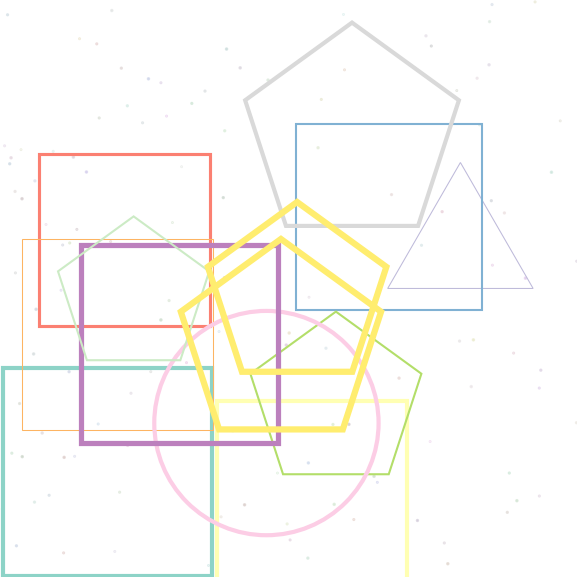[{"shape": "square", "thickness": 2, "radius": 0.9, "center": [0.186, 0.182]}, {"shape": "square", "thickness": 2, "radius": 0.82, "center": [0.541, 0.139]}, {"shape": "triangle", "thickness": 0.5, "radius": 0.73, "center": [0.797, 0.572]}, {"shape": "square", "thickness": 1.5, "radius": 0.74, "center": [0.216, 0.583]}, {"shape": "square", "thickness": 1, "radius": 0.8, "center": [0.673, 0.623]}, {"shape": "square", "thickness": 0.5, "radius": 0.83, "center": [0.203, 0.42]}, {"shape": "pentagon", "thickness": 1, "radius": 0.78, "center": [0.582, 0.304]}, {"shape": "circle", "thickness": 2, "radius": 0.97, "center": [0.461, 0.267]}, {"shape": "pentagon", "thickness": 2, "radius": 0.97, "center": [0.61, 0.765]}, {"shape": "square", "thickness": 2.5, "radius": 0.86, "center": [0.311, 0.404]}, {"shape": "pentagon", "thickness": 1, "radius": 0.69, "center": [0.231, 0.487]}, {"shape": "pentagon", "thickness": 3, "radius": 0.81, "center": [0.514, 0.487]}, {"shape": "pentagon", "thickness": 3, "radius": 0.91, "center": [0.486, 0.403]}]